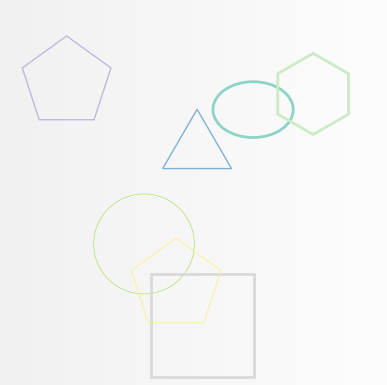[{"shape": "oval", "thickness": 2, "radius": 0.52, "center": [0.653, 0.715]}, {"shape": "pentagon", "thickness": 1, "radius": 0.6, "center": [0.172, 0.786]}, {"shape": "triangle", "thickness": 1, "radius": 0.51, "center": [0.509, 0.613]}, {"shape": "circle", "thickness": 0.5, "radius": 0.65, "center": [0.372, 0.366]}, {"shape": "square", "thickness": 2, "radius": 0.67, "center": [0.522, 0.154]}, {"shape": "hexagon", "thickness": 2, "radius": 0.53, "center": [0.808, 0.756]}, {"shape": "pentagon", "thickness": 0.5, "radius": 0.61, "center": [0.454, 0.26]}]